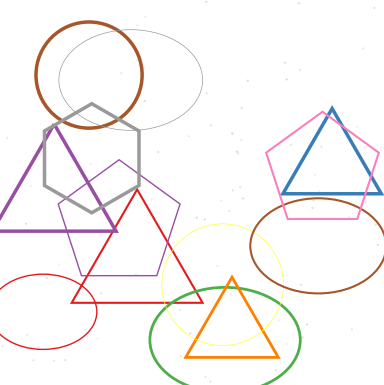[{"shape": "triangle", "thickness": 1.5, "radius": 0.98, "center": [0.356, 0.312]}, {"shape": "oval", "thickness": 1, "radius": 0.7, "center": [0.112, 0.19]}, {"shape": "triangle", "thickness": 2.5, "radius": 0.74, "center": [0.863, 0.571]}, {"shape": "oval", "thickness": 2, "radius": 0.98, "center": [0.585, 0.117]}, {"shape": "pentagon", "thickness": 1, "radius": 0.83, "center": [0.309, 0.419]}, {"shape": "triangle", "thickness": 2.5, "radius": 0.93, "center": [0.141, 0.492]}, {"shape": "triangle", "thickness": 2, "radius": 0.69, "center": [0.603, 0.141]}, {"shape": "circle", "thickness": 0.5, "radius": 0.79, "center": [0.578, 0.261]}, {"shape": "oval", "thickness": 1.5, "radius": 0.88, "center": [0.827, 0.361]}, {"shape": "circle", "thickness": 2.5, "radius": 0.69, "center": [0.231, 0.805]}, {"shape": "pentagon", "thickness": 1.5, "radius": 0.77, "center": [0.838, 0.556]}, {"shape": "oval", "thickness": 0.5, "radius": 0.93, "center": [0.34, 0.792]}, {"shape": "hexagon", "thickness": 2.5, "radius": 0.71, "center": [0.238, 0.589]}]